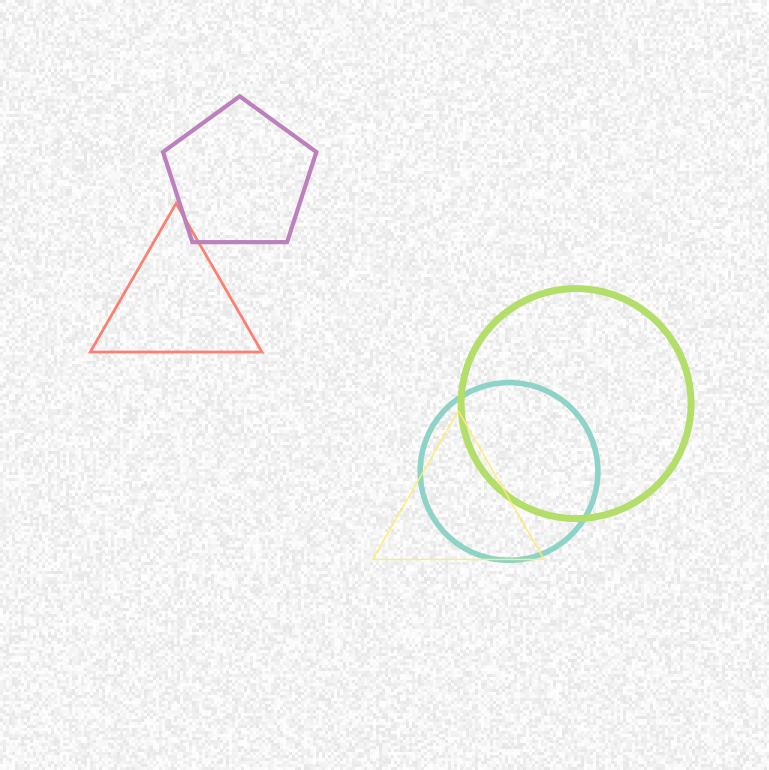[{"shape": "circle", "thickness": 2, "radius": 0.58, "center": [0.661, 0.388]}, {"shape": "triangle", "thickness": 1, "radius": 0.64, "center": [0.229, 0.607]}, {"shape": "circle", "thickness": 2.5, "radius": 0.75, "center": [0.748, 0.476]}, {"shape": "pentagon", "thickness": 1.5, "radius": 0.52, "center": [0.311, 0.77]}, {"shape": "triangle", "thickness": 0.5, "radius": 0.64, "center": [0.595, 0.338]}]